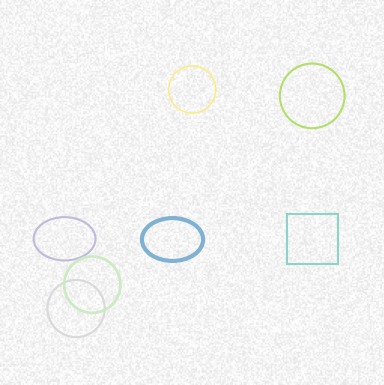[{"shape": "square", "thickness": 1.5, "radius": 0.33, "center": [0.812, 0.378]}, {"shape": "oval", "thickness": 1.5, "radius": 0.4, "center": [0.168, 0.38]}, {"shape": "oval", "thickness": 3, "radius": 0.4, "center": [0.448, 0.378]}, {"shape": "circle", "thickness": 1.5, "radius": 0.42, "center": [0.811, 0.751]}, {"shape": "circle", "thickness": 1.5, "radius": 0.37, "center": [0.198, 0.199]}, {"shape": "circle", "thickness": 2, "radius": 0.37, "center": [0.24, 0.261]}, {"shape": "circle", "thickness": 1, "radius": 0.31, "center": [0.499, 0.767]}]